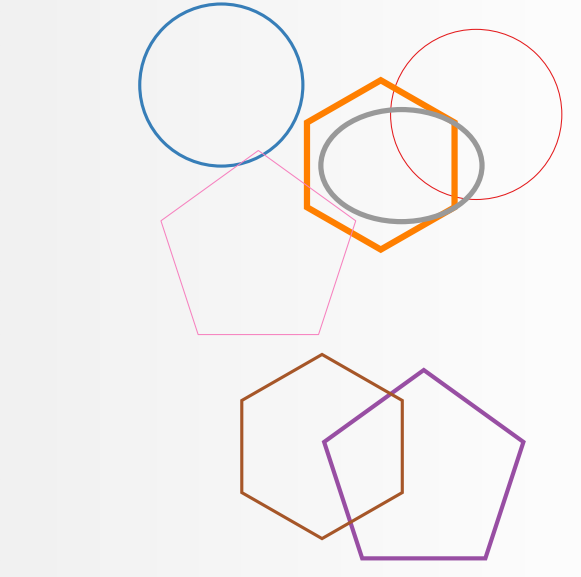[{"shape": "circle", "thickness": 0.5, "radius": 0.74, "center": [0.819, 0.801]}, {"shape": "circle", "thickness": 1.5, "radius": 0.7, "center": [0.381, 0.852]}, {"shape": "pentagon", "thickness": 2, "radius": 0.9, "center": [0.729, 0.178]}, {"shape": "hexagon", "thickness": 3, "radius": 0.73, "center": [0.655, 0.714]}, {"shape": "hexagon", "thickness": 1.5, "radius": 0.8, "center": [0.554, 0.226]}, {"shape": "pentagon", "thickness": 0.5, "radius": 0.88, "center": [0.444, 0.562]}, {"shape": "oval", "thickness": 2.5, "radius": 0.69, "center": [0.691, 0.712]}]